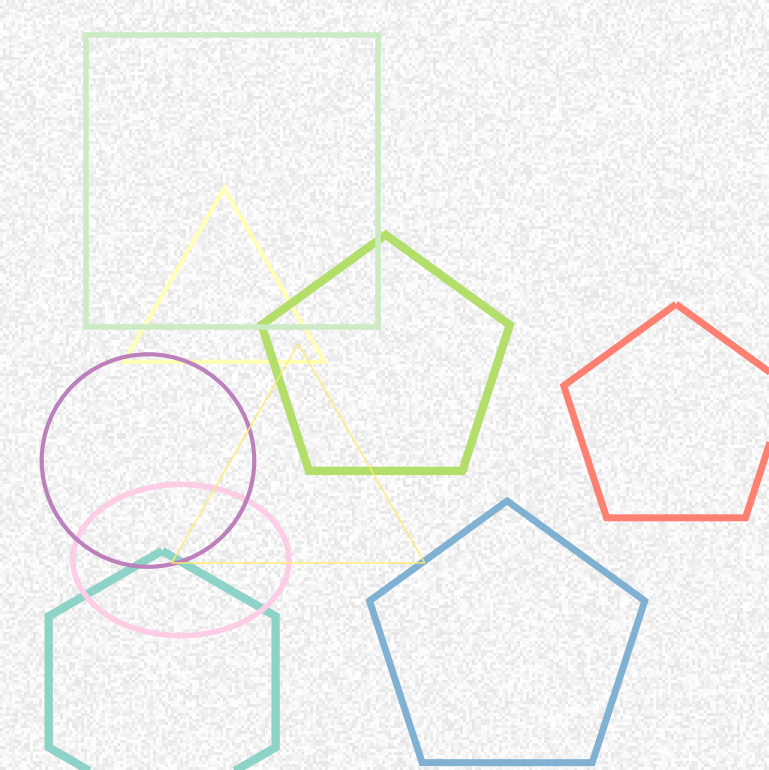[{"shape": "hexagon", "thickness": 3, "radius": 0.85, "center": [0.211, 0.115]}, {"shape": "triangle", "thickness": 1.5, "radius": 0.75, "center": [0.291, 0.605]}, {"shape": "pentagon", "thickness": 2.5, "radius": 0.77, "center": [0.878, 0.452]}, {"shape": "pentagon", "thickness": 2.5, "radius": 0.94, "center": [0.659, 0.162]}, {"shape": "pentagon", "thickness": 3, "radius": 0.85, "center": [0.501, 0.526]}, {"shape": "oval", "thickness": 2, "radius": 0.7, "center": [0.235, 0.273]}, {"shape": "circle", "thickness": 1.5, "radius": 0.69, "center": [0.192, 0.402]}, {"shape": "square", "thickness": 2, "radius": 0.95, "center": [0.301, 0.765]}, {"shape": "triangle", "thickness": 0.5, "radius": 0.95, "center": [0.387, 0.364]}]